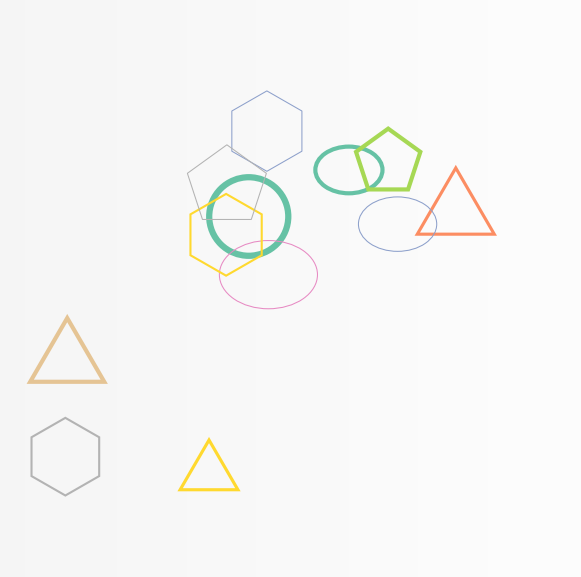[{"shape": "circle", "thickness": 3, "radius": 0.34, "center": [0.428, 0.624]}, {"shape": "oval", "thickness": 2, "radius": 0.29, "center": [0.6, 0.705]}, {"shape": "triangle", "thickness": 1.5, "radius": 0.38, "center": [0.784, 0.632]}, {"shape": "hexagon", "thickness": 0.5, "radius": 0.35, "center": [0.459, 0.772]}, {"shape": "oval", "thickness": 0.5, "radius": 0.34, "center": [0.684, 0.611]}, {"shape": "oval", "thickness": 0.5, "radius": 0.42, "center": [0.462, 0.524]}, {"shape": "pentagon", "thickness": 2, "radius": 0.29, "center": [0.668, 0.718]}, {"shape": "triangle", "thickness": 1.5, "radius": 0.29, "center": [0.36, 0.18]}, {"shape": "hexagon", "thickness": 1, "radius": 0.35, "center": [0.389, 0.593]}, {"shape": "triangle", "thickness": 2, "radius": 0.37, "center": [0.116, 0.375]}, {"shape": "hexagon", "thickness": 1, "radius": 0.34, "center": [0.112, 0.208]}, {"shape": "pentagon", "thickness": 0.5, "radius": 0.36, "center": [0.39, 0.677]}]